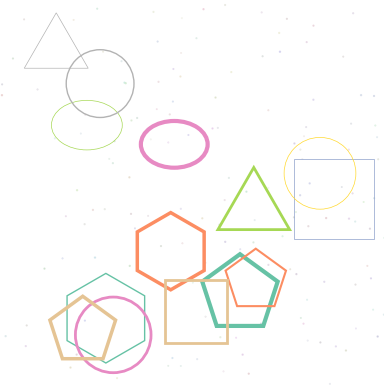[{"shape": "pentagon", "thickness": 3, "radius": 0.51, "center": [0.623, 0.237]}, {"shape": "hexagon", "thickness": 1, "radius": 0.58, "center": [0.275, 0.174]}, {"shape": "pentagon", "thickness": 1.5, "radius": 0.41, "center": [0.664, 0.272]}, {"shape": "hexagon", "thickness": 2.5, "radius": 0.5, "center": [0.443, 0.348]}, {"shape": "square", "thickness": 0.5, "radius": 0.52, "center": [0.868, 0.484]}, {"shape": "circle", "thickness": 2, "radius": 0.49, "center": [0.294, 0.13]}, {"shape": "oval", "thickness": 3, "radius": 0.43, "center": [0.453, 0.625]}, {"shape": "oval", "thickness": 0.5, "radius": 0.46, "center": [0.226, 0.675]}, {"shape": "triangle", "thickness": 2, "radius": 0.54, "center": [0.659, 0.457]}, {"shape": "circle", "thickness": 0.5, "radius": 0.47, "center": [0.831, 0.55]}, {"shape": "pentagon", "thickness": 2.5, "radius": 0.45, "center": [0.215, 0.141]}, {"shape": "square", "thickness": 2, "radius": 0.4, "center": [0.508, 0.191]}, {"shape": "circle", "thickness": 1, "radius": 0.44, "center": [0.26, 0.783]}, {"shape": "triangle", "thickness": 0.5, "radius": 0.48, "center": [0.146, 0.871]}]